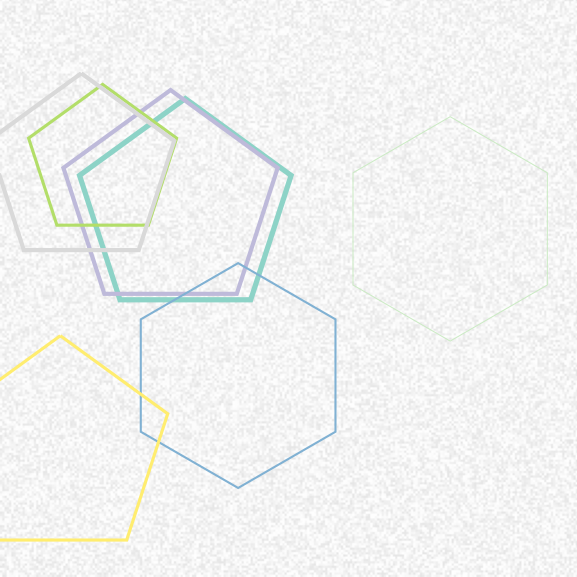[{"shape": "pentagon", "thickness": 2.5, "radius": 0.96, "center": [0.321, 0.636]}, {"shape": "pentagon", "thickness": 2, "radius": 0.98, "center": [0.295, 0.648]}, {"shape": "hexagon", "thickness": 1, "radius": 0.97, "center": [0.412, 0.349]}, {"shape": "pentagon", "thickness": 1.5, "radius": 0.67, "center": [0.178, 0.718]}, {"shape": "pentagon", "thickness": 2, "radius": 0.85, "center": [0.141, 0.703]}, {"shape": "hexagon", "thickness": 0.5, "radius": 0.97, "center": [0.78, 0.603]}, {"shape": "pentagon", "thickness": 1.5, "radius": 0.98, "center": [0.104, 0.222]}]